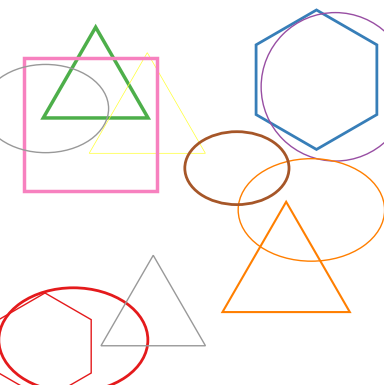[{"shape": "oval", "thickness": 2, "radius": 0.97, "center": [0.191, 0.117]}, {"shape": "hexagon", "thickness": 1, "radius": 0.69, "center": [0.117, 0.1]}, {"shape": "hexagon", "thickness": 2, "radius": 0.91, "center": [0.822, 0.793]}, {"shape": "triangle", "thickness": 2.5, "radius": 0.79, "center": [0.248, 0.772]}, {"shape": "circle", "thickness": 1, "radius": 0.96, "center": [0.871, 0.774]}, {"shape": "oval", "thickness": 1, "radius": 0.95, "center": [0.809, 0.455]}, {"shape": "triangle", "thickness": 1.5, "radius": 0.95, "center": [0.743, 0.285]}, {"shape": "triangle", "thickness": 0.5, "radius": 0.87, "center": [0.383, 0.689]}, {"shape": "oval", "thickness": 2, "radius": 0.68, "center": [0.615, 0.563]}, {"shape": "square", "thickness": 2.5, "radius": 0.86, "center": [0.234, 0.676]}, {"shape": "oval", "thickness": 1, "radius": 0.82, "center": [0.118, 0.718]}, {"shape": "triangle", "thickness": 1, "radius": 0.78, "center": [0.398, 0.18]}]